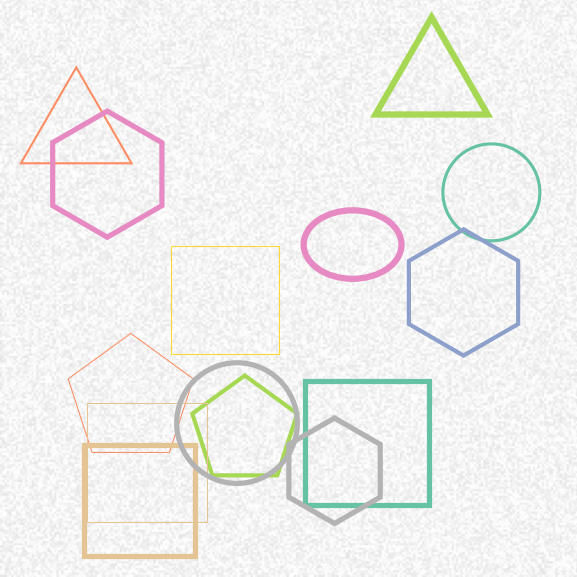[{"shape": "circle", "thickness": 1.5, "radius": 0.42, "center": [0.851, 0.666]}, {"shape": "square", "thickness": 2.5, "radius": 0.54, "center": [0.636, 0.231]}, {"shape": "pentagon", "thickness": 0.5, "radius": 0.57, "center": [0.226, 0.308]}, {"shape": "triangle", "thickness": 1, "radius": 0.55, "center": [0.132, 0.772]}, {"shape": "hexagon", "thickness": 2, "radius": 0.55, "center": [0.803, 0.493]}, {"shape": "hexagon", "thickness": 2.5, "radius": 0.55, "center": [0.186, 0.698]}, {"shape": "oval", "thickness": 3, "radius": 0.42, "center": [0.611, 0.576]}, {"shape": "triangle", "thickness": 3, "radius": 0.56, "center": [0.747, 0.857]}, {"shape": "pentagon", "thickness": 2, "radius": 0.48, "center": [0.424, 0.253]}, {"shape": "square", "thickness": 0.5, "radius": 0.47, "center": [0.389, 0.48]}, {"shape": "square", "thickness": 2.5, "radius": 0.48, "center": [0.241, 0.133]}, {"shape": "square", "thickness": 0.5, "radius": 0.52, "center": [0.254, 0.199]}, {"shape": "hexagon", "thickness": 2.5, "radius": 0.46, "center": [0.579, 0.184]}, {"shape": "circle", "thickness": 2.5, "radius": 0.52, "center": [0.41, 0.267]}]